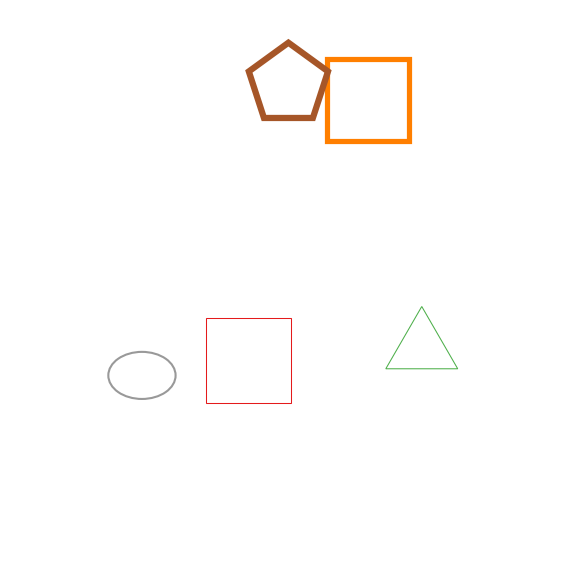[{"shape": "square", "thickness": 0.5, "radius": 0.37, "center": [0.43, 0.375]}, {"shape": "triangle", "thickness": 0.5, "radius": 0.36, "center": [0.73, 0.397]}, {"shape": "square", "thickness": 2.5, "radius": 0.35, "center": [0.637, 0.826]}, {"shape": "pentagon", "thickness": 3, "radius": 0.36, "center": [0.499, 0.853]}, {"shape": "oval", "thickness": 1, "radius": 0.29, "center": [0.246, 0.349]}]